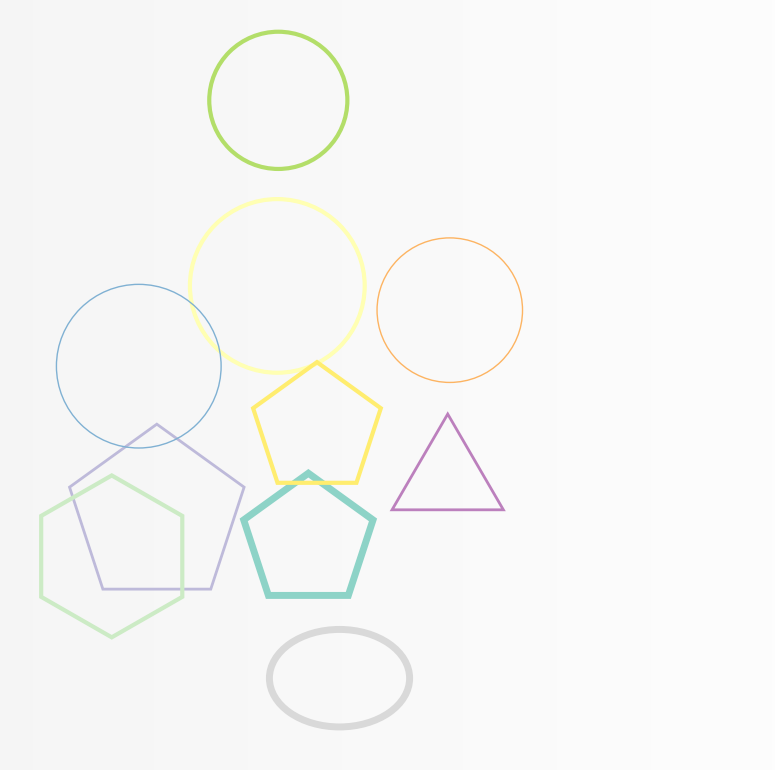[{"shape": "pentagon", "thickness": 2.5, "radius": 0.44, "center": [0.398, 0.298]}, {"shape": "circle", "thickness": 1.5, "radius": 0.56, "center": [0.358, 0.629]}, {"shape": "pentagon", "thickness": 1, "radius": 0.59, "center": [0.202, 0.331]}, {"shape": "circle", "thickness": 0.5, "radius": 0.53, "center": [0.179, 0.524]}, {"shape": "circle", "thickness": 0.5, "radius": 0.47, "center": [0.58, 0.597]}, {"shape": "circle", "thickness": 1.5, "radius": 0.45, "center": [0.359, 0.87]}, {"shape": "oval", "thickness": 2.5, "radius": 0.45, "center": [0.438, 0.119]}, {"shape": "triangle", "thickness": 1, "radius": 0.41, "center": [0.578, 0.379]}, {"shape": "hexagon", "thickness": 1.5, "radius": 0.53, "center": [0.144, 0.277]}, {"shape": "pentagon", "thickness": 1.5, "radius": 0.43, "center": [0.409, 0.443]}]